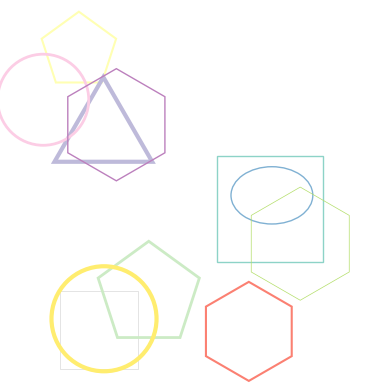[{"shape": "square", "thickness": 1, "radius": 0.69, "center": [0.702, 0.457]}, {"shape": "pentagon", "thickness": 1.5, "radius": 0.51, "center": [0.205, 0.868]}, {"shape": "triangle", "thickness": 3, "radius": 0.73, "center": [0.268, 0.653]}, {"shape": "hexagon", "thickness": 1.5, "radius": 0.64, "center": [0.646, 0.139]}, {"shape": "oval", "thickness": 1, "radius": 0.53, "center": [0.706, 0.493]}, {"shape": "hexagon", "thickness": 0.5, "radius": 0.73, "center": [0.78, 0.367]}, {"shape": "circle", "thickness": 2, "radius": 0.59, "center": [0.112, 0.741]}, {"shape": "square", "thickness": 0.5, "radius": 0.51, "center": [0.257, 0.143]}, {"shape": "hexagon", "thickness": 1, "radius": 0.73, "center": [0.302, 0.676]}, {"shape": "pentagon", "thickness": 2, "radius": 0.69, "center": [0.386, 0.235]}, {"shape": "circle", "thickness": 3, "radius": 0.68, "center": [0.27, 0.172]}]